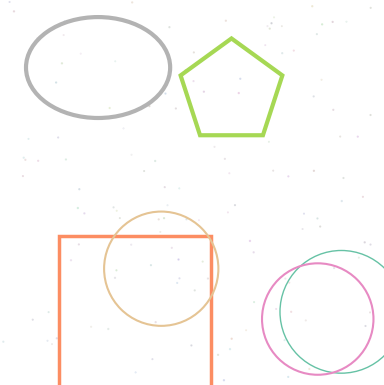[{"shape": "circle", "thickness": 1, "radius": 0.8, "center": [0.887, 0.19]}, {"shape": "square", "thickness": 2.5, "radius": 0.99, "center": [0.352, 0.19]}, {"shape": "circle", "thickness": 1.5, "radius": 0.72, "center": [0.825, 0.171]}, {"shape": "pentagon", "thickness": 3, "radius": 0.69, "center": [0.601, 0.761]}, {"shape": "circle", "thickness": 1.5, "radius": 0.74, "center": [0.419, 0.302]}, {"shape": "oval", "thickness": 3, "radius": 0.94, "center": [0.255, 0.825]}]